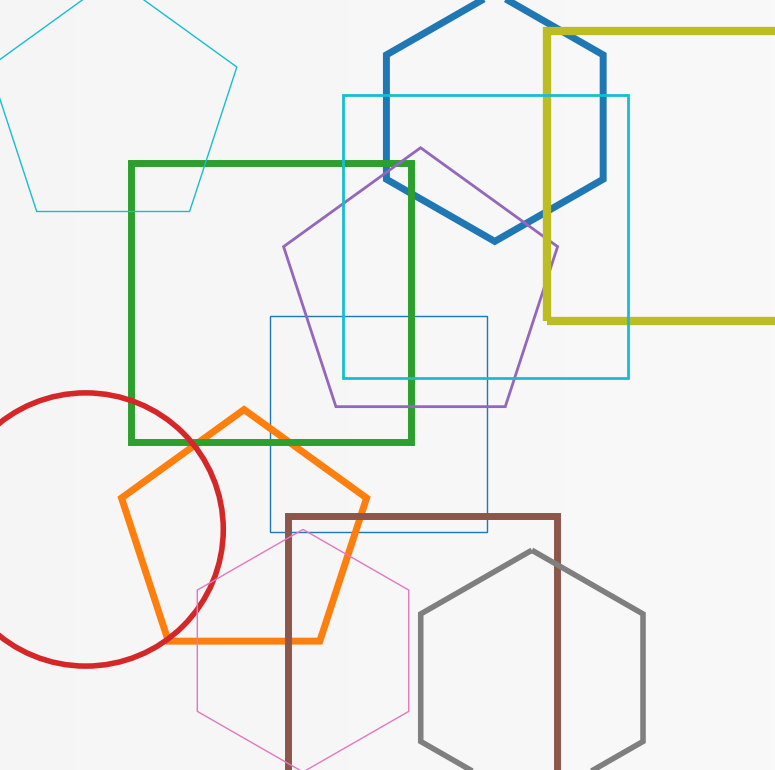[{"shape": "hexagon", "thickness": 2.5, "radius": 0.81, "center": [0.638, 0.848]}, {"shape": "square", "thickness": 0.5, "radius": 0.7, "center": [0.488, 0.45]}, {"shape": "pentagon", "thickness": 2.5, "radius": 0.83, "center": [0.315, 0.302]}, {"shape": "square", "thickness": 2.5, "radius": 0.9, "center": [0.349, 0.607]}, {"shape": "circle", "thickness": 2, "radius": 0.89, "center": [0.111, 0.312]}, {"shape": "pentagon", "thickness": 1, "radius": 0.93, "center": [0.543, 0.622]}, {"shape": "square", "thickness": 2.5, "radius": 0.87, "center": [0.545, 0.156]}, {"shape": "hexagon", "thickness": 0.5, "radius": 0.79, "center": [0.391, 0.155]}, {"shape": "hexagon", "thickness": 2, "radius": 0.83, "center": [0.686, 0.12]}, {"shape": "square", "thickness": 3, "radius": 0.94, "center": [0.894, 0.771]}, {"shape": "square", "thickness": 1, "radius": 0.92, "center": [0.627, 0.692]}, {"shape": "pentagon", "thickness": 0.5, "radius": 0.84, "center": [0.146, 0.861]}]